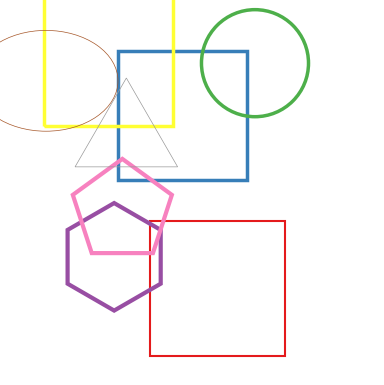[{"shape": "square", "thickness": 1.5, "radius": 0.88, "center": [0.565, 0.251]}, {"shape": "square", "thickness": 2.5, "radius": 0.84, "center": [0.474, 0.701]}, {"shape": "circle", "thickness": 2.5, "radius": 0.7, "center": [0.662, 0.836]}, {"shape": "hexagon", "thickness": 3, "radius": 0.7, "center": [0.296, 0.333]}, {"shape": "square", "thickness": 2.5, "radius": 0.84, "center": [0.282, 0.841]}, {"shape": "oval", "thickness": 0.5, "radius": 0.94, "center": [0.119, 0.79]}, {"shape": "pentagon", "thickness": 3, "radius": 0.68, "center": [0.318, 0.452]}, {"shape": "triangle", "thickness": 0.5, "radius": 0.77, "center": [0.328, 0.644]}]